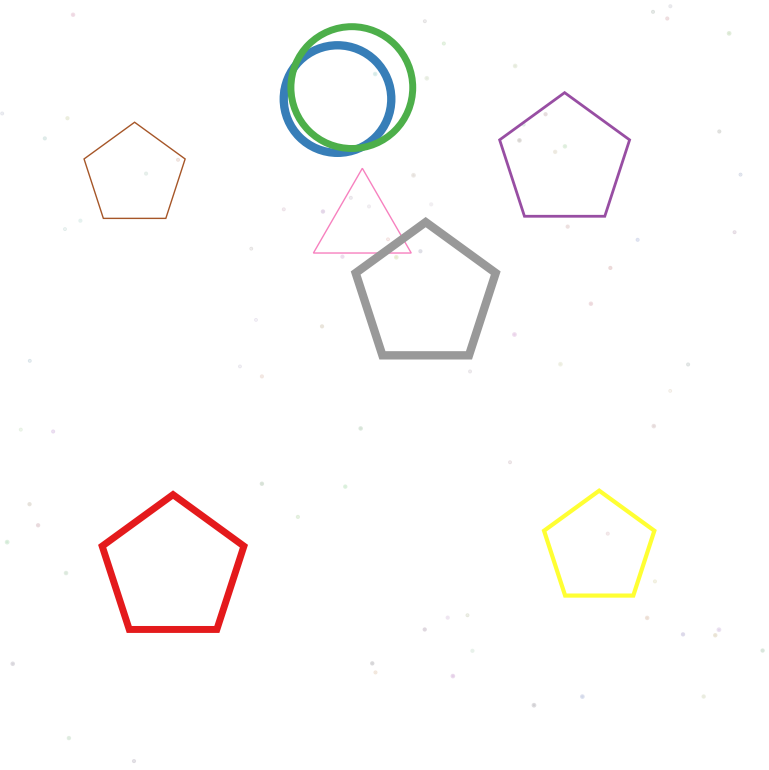[{"shape": "pentagon", "thickness": 2.5, "radius": 0.48, "center": [0.225, 0.261]}, {"shape": "circle", "thickness": 3, "radius": 0.35, "center": [0.438, 0.871]}, {"shape": "circle", "thickness": 2.5, "radius": 0.4, "center": [0.457, 0.886]}, {"shape": "pentagon", "thickness": 1, "radius": 0.44, "center": [0.733, 0.791]}, {"shape": "pentagon", "thickness": 1.5, "radius": 0.38, "center": [0.778, 0.287]}, {"shape": "pentagon", "thickness": 0.5, "radius": 0.35, "center": [0.175, 0.772]}, {"shape": "triangle", "thickness": 0.5, "radius": 0.37, "center": [0.471, 0.708]}, {"shape": "pentagon", "thickness": 3, "radius": 0.48, "center": [0.553, 0.616]}]